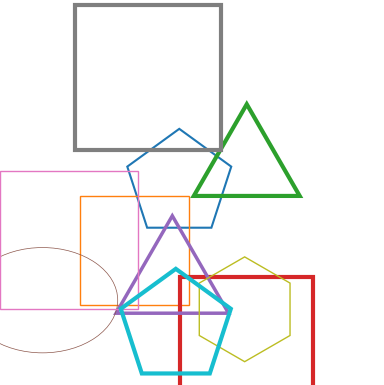[{"shape": "pentagon", "thickness": 1.5, "radius": 0.71, "center": [0.466, 0.523]}, {"shape": "square", "thickness": 1, "radius": 0.71, "center": [0.349, 0.349]}, {"shape": "triangle", "thickness": 3, "radius": 0.79, "center": [0.641, 0.57]}, {"shape": "square", "thickness": 3, "radius": 0.87, "center": [0.64, 0.107]}, {"shape": "triangle", "thickness": 2.5, "radius": 0.84, "center": [0.448, 0.271]}, {"shape": "oval", "thickness": 0.5, "radius": 0.98, "center": [0.11, 0.22]}, {"shape": "square", "thickness": 1, "radius": 0.9, "center": [0.179, 0.377]}, {"shape": "square", "thickness": 3, "radius": 0.95, "center": [0.385, 0.798]}, {"shape": "hexagon", "thickness": 1, "radius": 0.68, "center": [0.635, 0.197]}, {"shape": "pentagon", "thickness": 3, "radius": 0.75, "center": [0.457, 0.152]}]